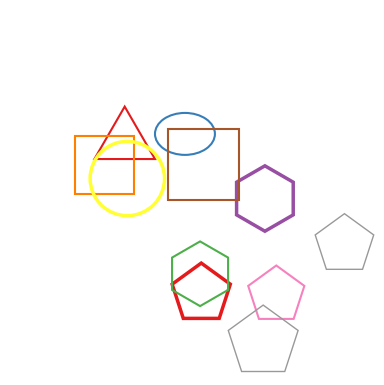[{"shape": "triangle", "thickness": 1.5, "radius": 0.45, "center": [0.324, 0.632]}, {"shape": "pentagon", "thickness": 2.5, "radius": 0.4, "center": [0.523, 0.237]}, {"shape": "oval", "thickness": 1.5, "radius": 0.39, "center": [0.48, 0.652]}, {"shape": "hexagon", "thickness": 1.5, "radius": 0.42, "center": [0.52, 0.289]}, {"shape": "hexagon", "thickness": 2.5, "radius": 0.42, "center": [0.688, 0.484]}, {"shape": "square", "thickness": 1.5, "radius": 0.38, "center": [0.271, 0.571]}, {"shape": "circle", "thickness": 2.5, "radius": 0.48, "center": [0.331, 0.536]}, {"shape": "square", "thickness": 1.5, "radius": 0.46, "center": [0.53, 0.572]}, {"shape": "pentagon", "thickness": 1.5, "radius": 0.38, "center": [0.718, 0.234]}, {"shape": "pentagon", "thickness": 1, "radius": 0.48, "center": [0.684, 0.112]}, {"shape": "pentagon", "thickness": 1, "radius": 0.4, "center": [0.895, 0.365]}]